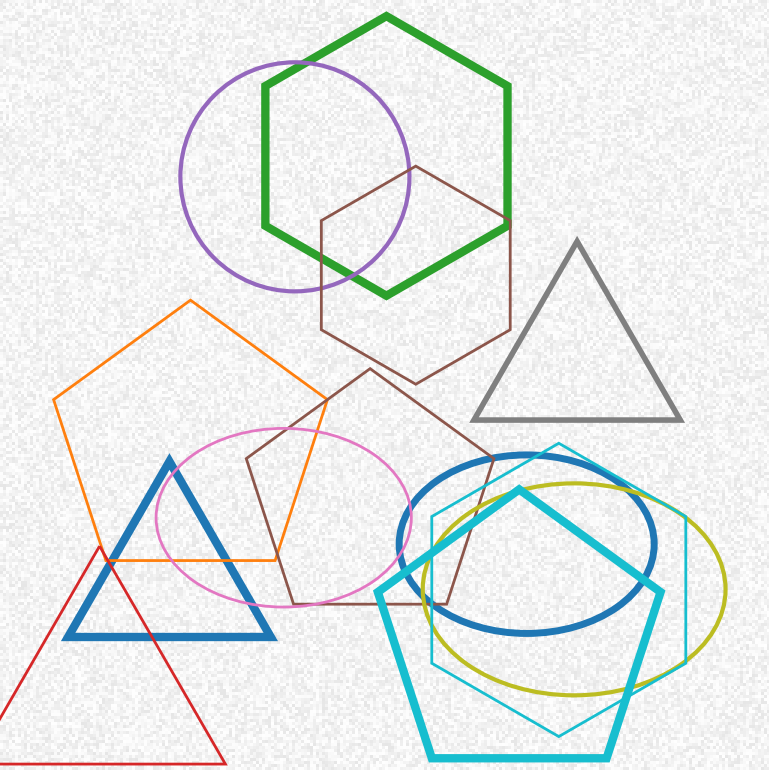[{"shape": "triangle", "thickness": 3, "radius": 0.76, "center": [0.22, 0.249]}, {"shape": "oval", "thickness": 2.5, "radius": 0.83, "center": [0.684, 0.293]}, {"shape": "pentagon", "thickness": 1, "radius": 0.93, "center": [0.247, 0.423]}, {"shape": "hexagon", "thickness": 3, "radius": 0.91, "center": [0.502, 0.797]}, {"shape": "triangle", "thickness": 1, "radius": 0.94, "center": [0.129, 0.102]}, {"shape": "circle", "thickness": 1.5, "radius": 0.74, "center": [0.383, 0.77]}, {"shape": "hexagon", "thickness": 1, "radius": 0.71, "center": [0.54, 0.643]}, {"shape": "pentagon", "thickness": 1, "radius": 0.85, "center": [0.481, 0.352]}, {"shape": "oval", "thickness": 1, "radius": 0.83, "center": [0.368, 0.328]}, {"shape": "triangle", "thickness": 2, "radius": 0.77, "center": [0.749, 0.532]}, {"shape": "oval", "thickness": 1.5, "radius": 0.98, "center": [0.746, 0.235]}, {"shape": "hexagon", "thickness": 1, "radius": 0.95, "center": [0.726, 0.234]}, {"shape": "pentagon", "thickness": 3, "radius": 0.97, "center": [0.674, 0.171]}]